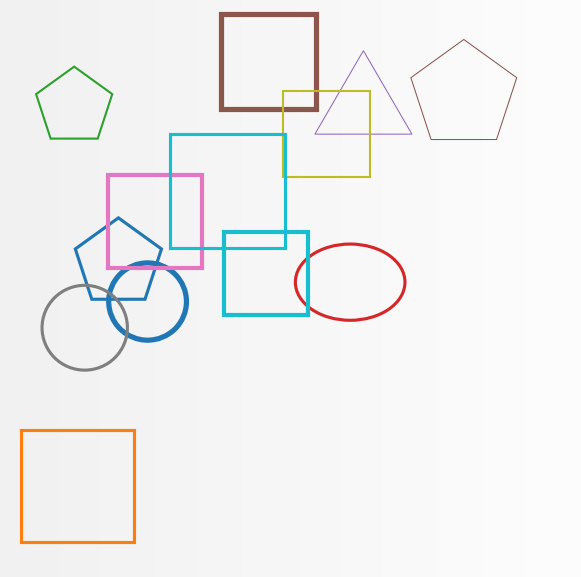[{"shape": "circle", "thickness": 2.5, "radius": 0.33, "center": [0.254, 0.477]}, {"shape": "pentagon", "thickness": 1.5, "radius": 0.39, "center": [0.204, 0.544]}, {"shape": "square", "thickness": 1.5, "radius": 0.48, "center": [0.133, 0.158]}, {"shape": "pentagon", "thickness": 1, "radius": 0.34, "center": [0.128, 0.815]}, {"shape": "oval", "thickness": 1.5, "radius": 0.47, "center": [0.602, 0.511]}, {"shape": "triangle", "thickness": 0.5, "radius": 0.48, "center": [0.625, 0.815]}, {"shape": "pentagon", "thickness": 0.5, "radius": 0.48, "center": [0.798, 0.835]}, {"shape": "square", "thickness": 2.5, "radius": 0.41, "center": [0.462, 0.892]}, {"shape": "square", "thickness": 2, "radius": 0.4, "center": [0.266, 0.615]}, {"shape": "circle", "thickness": 1.5, "radius": 0.37, "center": [0.146, 0.432]}, {"shape": "square", "thickness": 1, "radius": 0.37, "center": [0.562, 0.767]}, {"shape": "square", "thickness": 2, "radius": 0.36, "center": [0.457, 0.526]}, {"shape": "square", "thickness": 1.5, "radius": 0.5, "center": [0.391, 0.669]}]